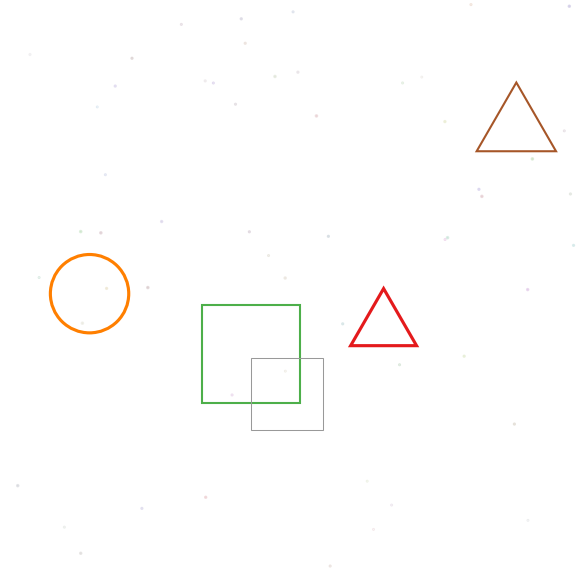[{"shape": "triangle", "thickness": 1.5, "radius": 0.33, "center": [0.664, 0.434]}, {"shape": "square", "thickness": 1, "radius": 0.42, "center": [0.435, 0.386]}, {"shape": "circle", "thickness": 1.5, "radius": 0.34, "center": [0.155, 0.491]}, {"shape": "triangle", "thickness": 1, "radius": 0.4, "center": [0.894, 0.777]}, {"shape": "square", "thickness": 0.5, "radius": 0.31, "center": [0.497, 0.317]}]